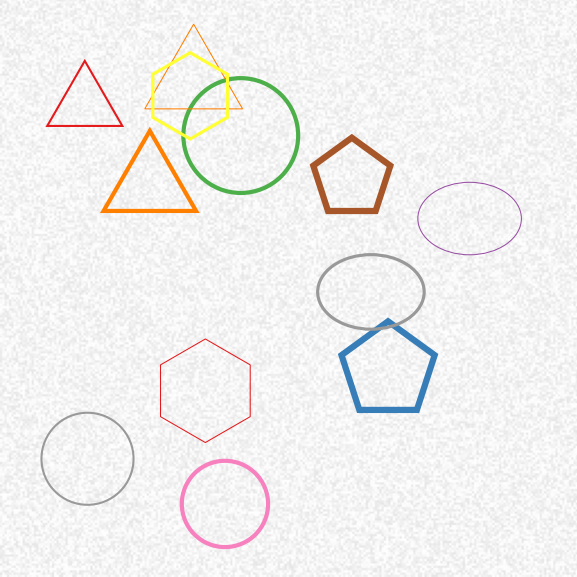[{"shape": "hexagon", "thickness": 0.5, "radius": 0.45, "center": [0.356, 0.322]}, {"shape": "triangle", "thickness": 1, "radius": 0.38, "center": [0.147, 0.819]}, {"shape": "pentagon", "thickness": 3, "radius": 0.42, "center": [0.672, 0.358]}, {"shape": "circle", "thickness": 2, "radius": 0.5, "center": [0.417, 0.764]}, {"shape": "oval", "thickness": 0.5, "radius": 0.45, "center": [0.813, 0.621]}, {"shape": "triangle", "thickness": 2, "radius": 0.46, "center": [0.259, 0.68]}, {"shape": "triangle", "thickness": 0.5, "radius": 0.49, "center": [0.335, 0.86]}, {"shape": "hexagon", "thickness": 1.5, "radius": 0.37, "center": [0.329, 0.833]}, {"shape": "pentagon", "thickness": 3, "radius": 0.35, "center": [0.609, 0.691]}, {"shape": "circle", "thickness": 2, "radius": 0.37, "center": [0.39, 0.126]}, {"shape": "circle", "thickness": 1, "radius": 0.4, "center": [0.152, 0.205]}, {"shape": "oval", "thickness": 1.5, "radius": 0.46, "center": [0.642, 0.494]}]